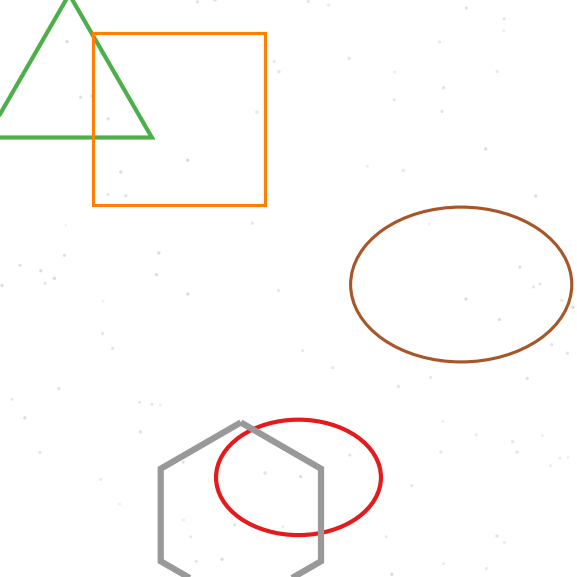[{"shape": "oval", "thickness": 2, "radius": 0.71, "center": [0.517, 0.172]}, {"shape": "triangle", "thickness": 2, "radius": 0.83, "center": [0.12, 0.844]}, {"shape": "square", "thickness": 1.5, "radius": 0.74, "center": [0.31, 0.793]}, {"shape": "oval", "thickness": 1.5, "radius": 0.96, "center": [0.799, 0.506]}, {"shape": "hexagon", "thickness": 3, "radius": 0.8, "center": [0.417, 0.107]}]